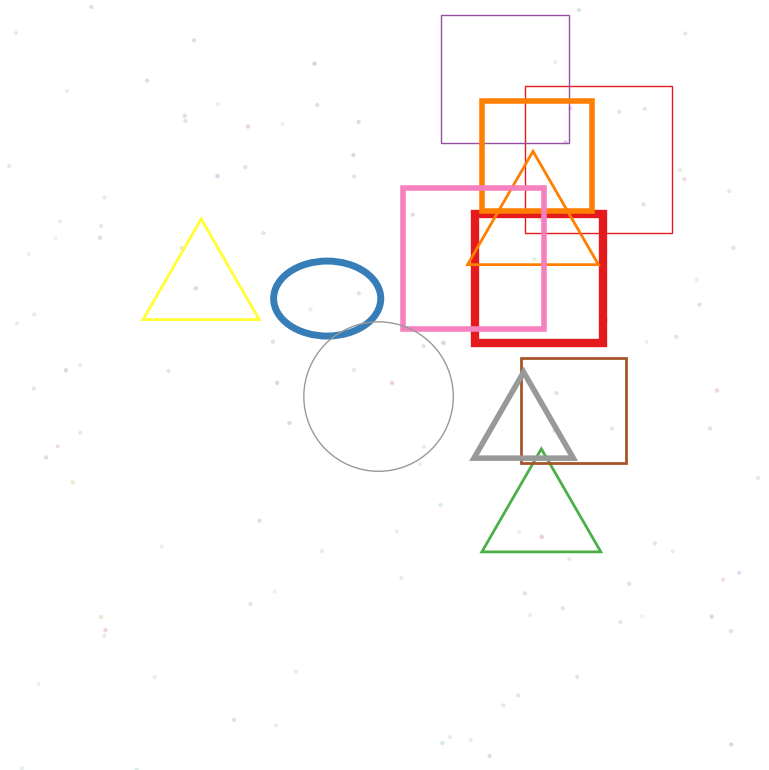[{"shape": "square", "thickness": 3, "radius": 0.42, "center": [0.7, 0.638]}, {"shape": "square", "thickness": 0.5, "radius": 0.48, "center": [0.777, 0.793]}, {"shape": "oval", "thickness": 2.5, "radius": 0.35, "center": [0.425, 0.612]}, {"shape": "triangle", "thickness": 1, "radius": 0.45, "center": [0.703, 0.328]}, {"shape": "square", "thickness": 0.5, "radius": 0.42, "center": [0.656, 0.898]}, {"shape": "triangle", "thickness": 1, "radius": 0.49, "center": [0.692, 0.705]}, {"shape": "square", "thickness": 2, "radius": 0.36, "center": [0.697, 0.798]}, {"shape": "triangle", "thickness": 1, "radius": 0.44, "center": [0.261, 0.628]}, {"shape": "square", "thickness": 1, "radius": 0.34, "center": [0.744, 0.467]}, {"shape": "square", "thickness": 2, "radius": 0.46, "center": [0.615, 0.664]}, {"shape": "circle", "thickness": 0.5, "radius": 0.49, "center": [0.492, 0.485]}, {"shape": "triangle", "thickness": 2, "radius": 0.37, "center": [0.68, 0.442]}]